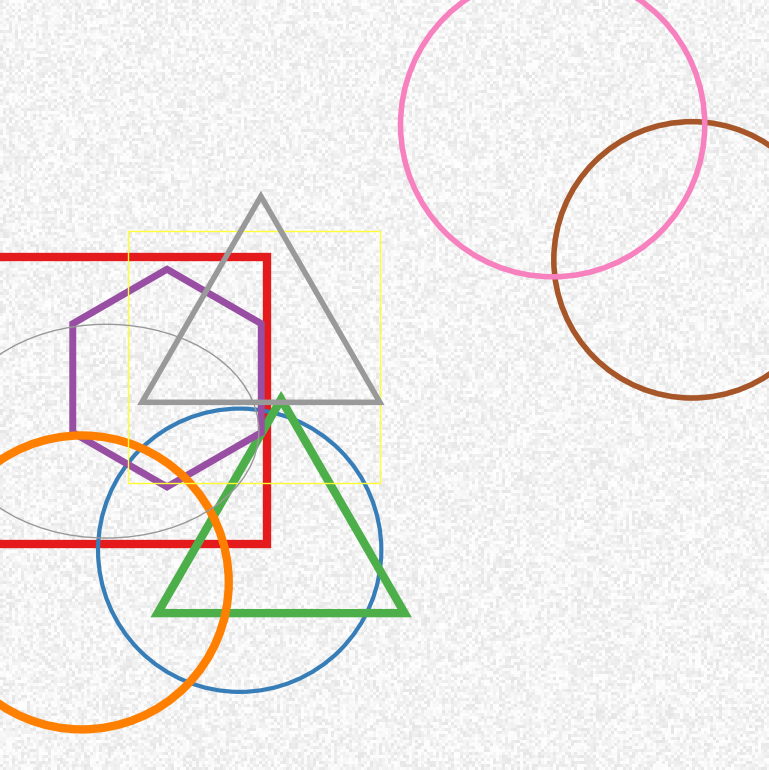[{"shape": "square", "thickness": 3, "radius": 0.93, "center": [0.161, 0.48]}, {"shape": "circle", "thickness": 1.5, "radius": 0.92, "center": [0.311, 0.285]}, {"shape": "triangle", "thickness": 3, "radius": 0.93, "center": [0.365, 0.296]}, {"shape": "hexagon", "thickness": 2.5, "radius": 0.71, "center": [0.217, 0.509]}, {"shape": "circle", "thickness": 3, "radius": 0.95, "center": [0.106, 0.244]}, {"shape": "square", "thickness": 0.5, "radius": 0.82, "center": [0.33, 0.537]}, {"shape": "circle", "thickness": 2, "radius": 0.9, "center": [0.899, 0.663]}, {"shape": "circle", "thickness": 2, "radius": 0.99, "center": [0.718, 0.838]}, {"shape": "triangle", "thickness": 2, "radius": 0.89, "center": [0.339, 0.567]}, {"shape": "oval", "thickness": 0.5, "radius": 0.99, "center": [0.138, 0.44]}]